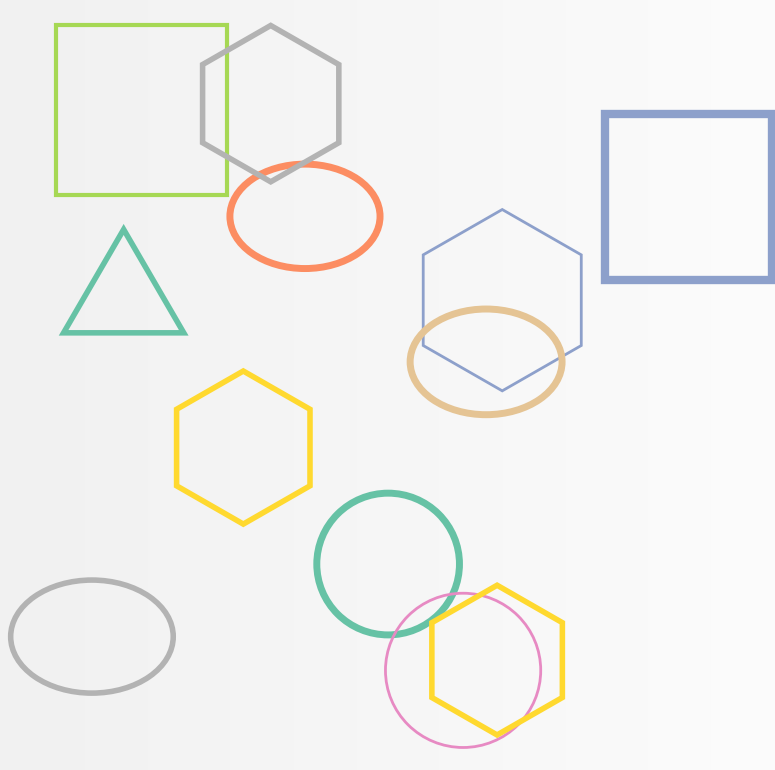[{"shape": "circle", "thickness": 2.5, "radius": 0.46, "center": [0.501, 0.267]}, {"shape": "triangle", "thickness": 2, "radius": 0.45, "center": [0.16, 0.613]}, {"shape": "oval", "thickness": 2.5, "radius": 0.48, "center": [0.394, 0.719]}, {"shape": "hexagon", "thickness": 1, "radius": 0.59, "center": [0.648, 0.61]}, {"shape": "square", "thickness": 3, "radius": 0.54, "center": [0.888, 0.744]}, {"shape": "circle", "thickness": 1, "radius": 0.5, "center": [0.598, 0.129]}, {"shape": "square", "thickness": 1.5, "radius": 0.55, "center": [0.182, 0.857]}, {"shape": "hexagon", "thickness": 2, "radius": 0.49, "center": [0.641, 0.143]}, {"shape": "hexagon", "thickness": 2, "radius": 0.5, "center": [0.314, 0.419]}, {"shape": "oval", "thickness": 2.5, "radius": 0.49, "center": [0.627, 0.53]}, {"shape": "oval", "thickness": 2, "radius": 0.52, "center": [0.119, 0.173]}, {"shape": "hexagon", "thickness": 2, "radius": 0.51, "center": [0.349, 0.865]}]